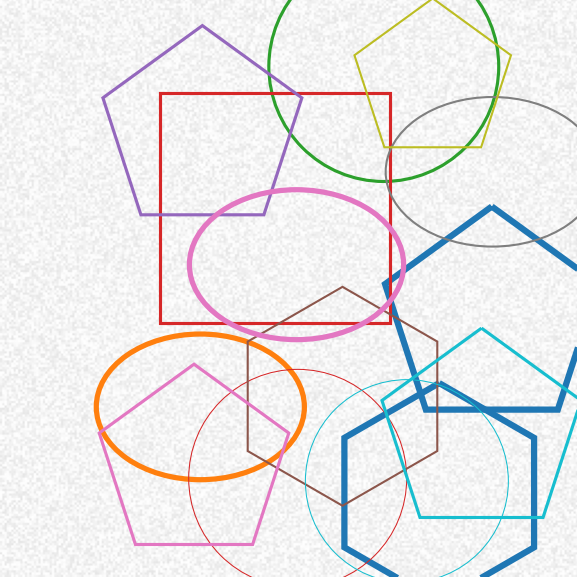[{"shape": "hexagon", "thickness": 3, "radius": 0.95, "center": [0.761, 0.146]}, {"shape": "pentagon", "thickness": 3, "radius": 0.97, "center": [0.852, 0.447]}, {"shape": "oval", "thickness": 2.5, "radius": 0.9, "center": [0.347, 0.295]}, {"shape": "circle", "thickness": 1.5, "radius": 1.0, "center": [0.665, 0.884]}, {"shape": "square", "thickness": 1.5, "radius": 1.0, "center": [0.476, 0.639]}, {"shape": "circle", "thickness": 0.5, "radius": 0.94, "center": [0.515, 0.171]}, {"shape": "pentagon", "thickness": 1.5, "radius": 0.91, "center": [0.35, 0.774]}, {"shape": "hexagon", "thickness": 1, "radius": 0.95, "center": [0.593, 0.313]}, {"shape": "pentagon", "thickness": 1.5, "radius": 0.86, "center": [0.336, 0.196]}, {"shape": "oval", "thickness": 2.5, "radius": 0.93, "center": [0.513, 0.541]}, {"shape": "oval", "thickness": 1, "radius": 0.92, "center": [0.853, 0.702]}, {"shape": "pentagon", "thickness": 1, "radius": 0.71, "center": [0.749, 0.859]}, {"shape": "circle", "thickness": 0.5, "radius": 0.88, "center": [0.705, 0.166]}, {"shape": "pentagon", "thickness": 1.5, "radius": 0.91, "center": [0.834, 0.25]}]